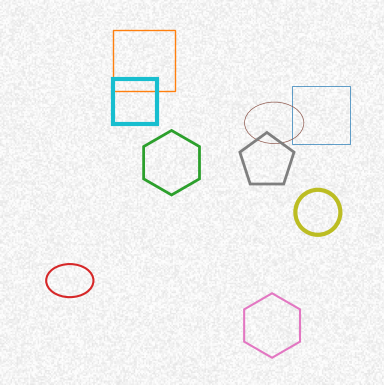[{"shape": "square", "thickness": 0.5, "radius": 0.37, "center": [0.834, 0.701]}, {"shape": "square", "thickness": 1, "radius": 0.4, "center": [0.374, 0.844]}, {"shape": "hexagon", "thickness": 2, "radius": 0.42, "center": [0.446, 0.577]}, {"shape": "oval", "thickness": 1.5, "radius": 0.31, "center": [0.181, 0.271]}, {"shape": "oval", "thickness": 0.5, "radius": 0.38, "center": [0.712, 0.681]}, {"shape": "hexagon", "thickness": 1.5, "radius": 0.42, "center": [0.707, 0.155]}, {"shape": "pentagon", "thickness": 2, "radius": 0.37, "center": [0.693, 0.582]}, {"shape": "circle", "thickness": 3, "radius": 0.29, "center": [0.826, 0.449]}, {"shape": "square", "thickness": 3, "radius": 0.29, "center": [0.351, 0.736]}]